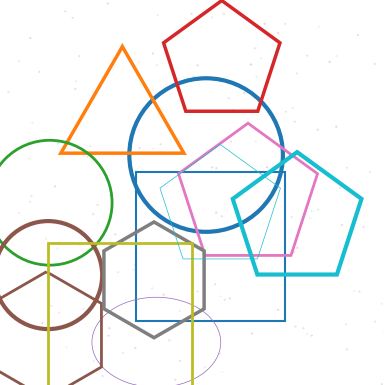[{"shape": "square", "thickness": 1.5, "radius": 0.97, "center": [0.546, 0.36]}, {"shape": "circle", "thickness": 3, "radius": 1.0, "center": [0.535, 0.597]}, {"shape": "triangle", "thickness": 2.5, "radius": 0.92, "center": [0.318, 0.694]}, {"shape": "circle", "thickness": 2, "radius": 0.81, "center": [0.129, 0.473]}, {"shape": "pentagon", "thickness": 2.5, "radius": 0.79, "center": [0.576, 0.84]}, {"shape": "oval", "thickness": 0.5, "radius": 0.84, "center": [0.406, 0.111]}, {"shape": "hexagon", "thickness": 2, "radius": 0.82, "center": [0.121, 0.129]}, {"shape": "circle", "thickness": 3, "radius": 0.7, "center": [0.125, 0.285]}, {"shape": "pentagon", "thickness": 2, "radius": 0.95, "center": [0.644, 0.49]}, {"shape": "hexagon", "thickness": 2.5, "radius": 0.75, "center": [0.4, 0.273]}, {"shape": "square", "thickness": 2, "radius": 0.93, "center": [0.311, 0.183]}, {"shape": "pentagon", "thickness": 0.5, "radius": 0.82, "center": [0.572, 0.46]}, {"shape": "pentagon", "thickness": 3, "radius": 0.88, "center": [0.772, 0.429]}]